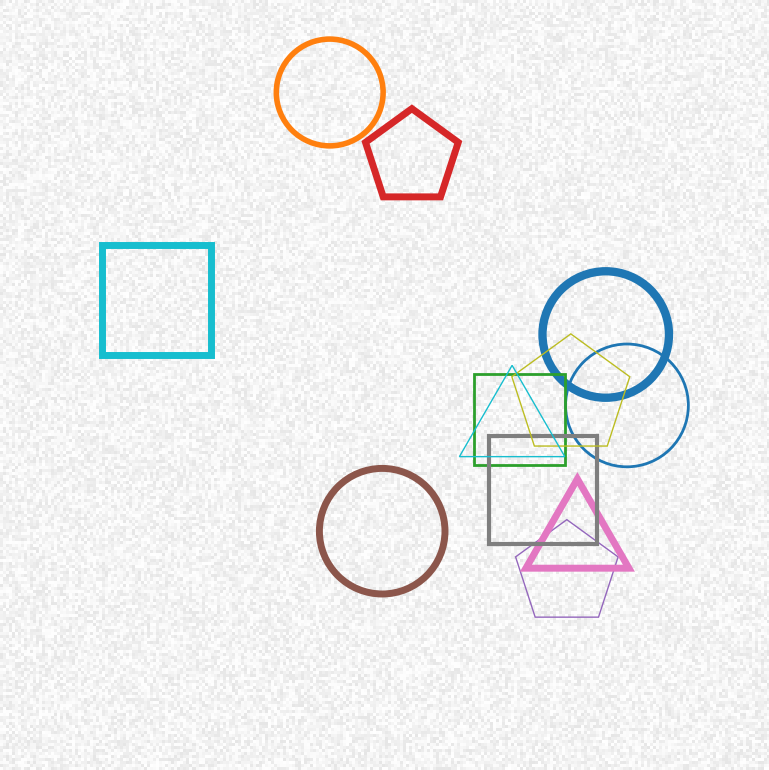[{"shape": "circle", "thickness": 3, "radius": 0.41, "center": [0.787, 0.566]}, {"shape": "circle", "thickness": 1, "radius": 0.4, "center": [0.814, 0.473]}, {"shape": "circle", "thickness": 2, "radius": 0.35, "center": [0.428, 0.88]}, {"shape": "square", "thickness": 1, "radius": 0.3, "center": [0.675, 0.455]}, {"shape": "pentagon", "thickness": 2.5, "radius": 0.32, "center": [0.535, 0.796]}, {"shape": "pentagon", "thickness": 0.5, "radius": 0.35, "center": [0.736, 0.255]}, {"shape": "circle", "thickness": 2.5, "radius": 0.41, "center": [0.496, 0.31]}, {"shape": "triangle", "thickness": 2.5, "radius": 0.39, "center": [0.75, 0.301]}, {"shape": "square", "thickness": 1.5, "radius": 0.35, "center": [0.705, 0.364]}, {"shape": "pentagon", "thickness": 0.5, "radius": 0.4, "center": [0.741, 0.486]}, {"shape": "square", "thickness": 2.5, "radius": 0.36, "center": [0.203, 0.61]}, {"shape": "triangle", "thickness": 0.5, "radius": 0.4, "center": [0.665, 0.446]}]